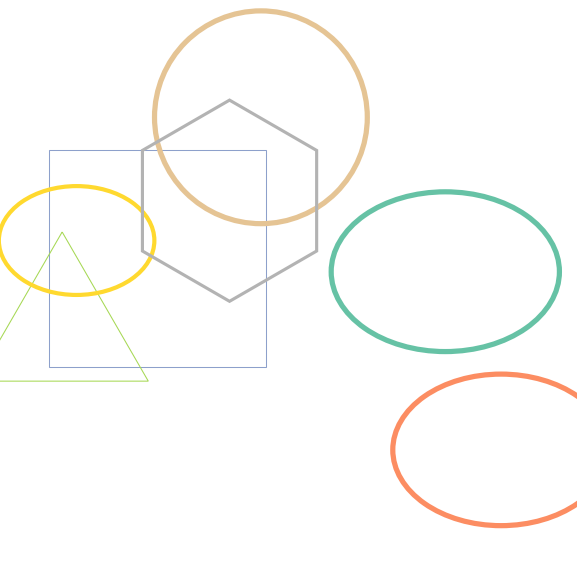[{"shape": "oval", "thickness": 2.5, "radius": 0.99, "center": [0.771, 0.529]}, {"shape": "oval", "thickness": 2.5, "radius": 0.94, "center": [0.868, 0.22]}, {"shape": "square", "thickness": 0.5, "radius": 0.94, "center": [0.273, 0.551]}, {"shape": "triangle", "thickness": 0.5, "radius": 0.86, "center": [0.108, 0.425]}, {"shape": "oval", "thickness": 2, "radius": 0.67, "center": [0.133, 0.583]}, {"shape": "circle", "thickness": 2.5, "radius": 0.92, "center": [0.452, 0.796]}, {"shape": "hexagon", "thickness": 1.5, "radius": 0.87, "center": [0.397, 0.652]}]